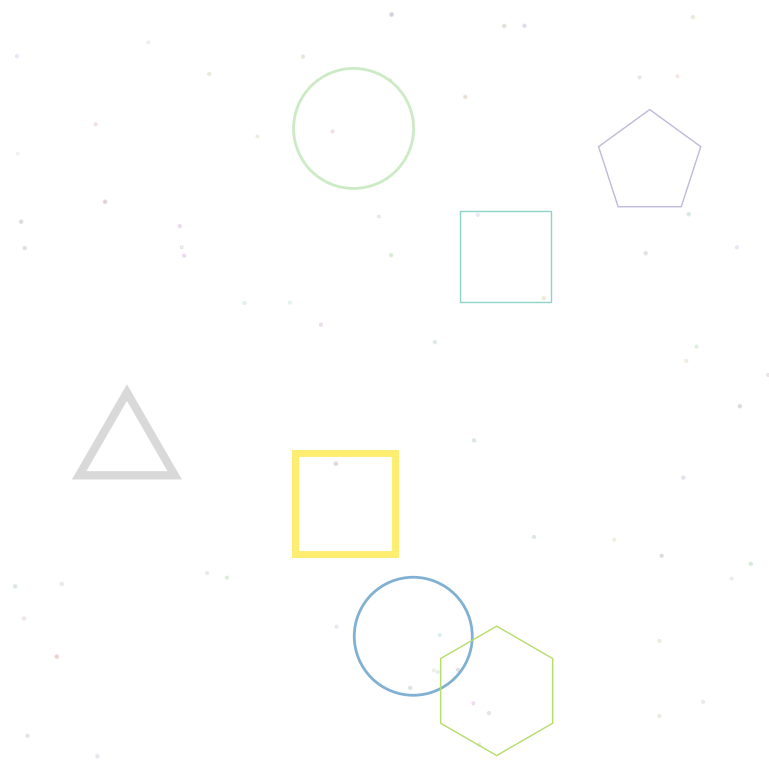[{"shape": "square", "thickness": 0.5, "radius": 0.29, "center": [0.656, 0.667]}, {"shape": "pentagon", "thickness": 0.5, "radius": 0.35, "center": [0.844, 0.788]}, {"shape": "circle", "thickness": 1, "radius": 0.38, "center": [0.537, 0.174]}, {"shape": "hexagon", "thickness": 0.5, "radius": 0.42, "center": [0.645, 0.103]}, {"shape": "triangle", "thickness": 3, "radius": 0.36, "center": [0.165, 0.419]}, {"shape": "circle", "thickness": 1, "radius": 0.39, "center": [0.459, 0.833]}, {"shape": "square", "thickness": 2.5, "radius": 0.33, "center": [0.448, 0.346]}]